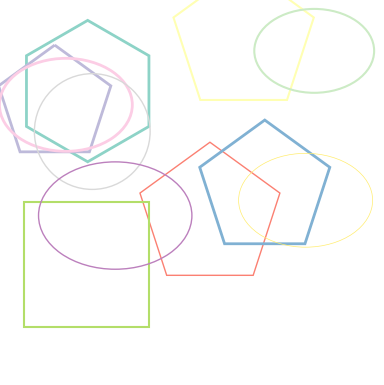[{"shape": "hexagon", "thickness": 2, "radius": 0.92, "center": [0.228, 0.763]}, {"shape": "pentagon", "thickness": 1.5, "radius": 0.96, "center": [0.633, 0.895]}, {"shape": "pentagon", "thickness": 2, "radius": 0.77, "center": [0.142, 0.73]}, {"shape": "pentagon", "thickness": 1, "radius": 0.96, "center": [0.545, 0.439]}, {"shape": "pentagon", "thickness": 2, "radius": 0.89, "center": [0.688, 0.511]}, {"shape": "square", "thickness": 1.5, "radius": 0.81, "center": [0.224, 0.314]}, {"shape": "oval", "thickness": 2, "radius": 0.86, "center": [0.171, 0.728]}, {"shape": "circle", "thickness": 1, "radius": 0.75, "center": [0.24, 0.658]}, {"shape": "oval", "thickness": 1, "radius": 1.0, "center": [0.299, 0.44]}, {"shape": "oval", "thickness": 1.5, "radius": 0.78, "center": [0.816, 0.868]}, {"shape": "oval", "thickness": 0.5, "radius": 0.87, "center": [0.794, 0.48]}]